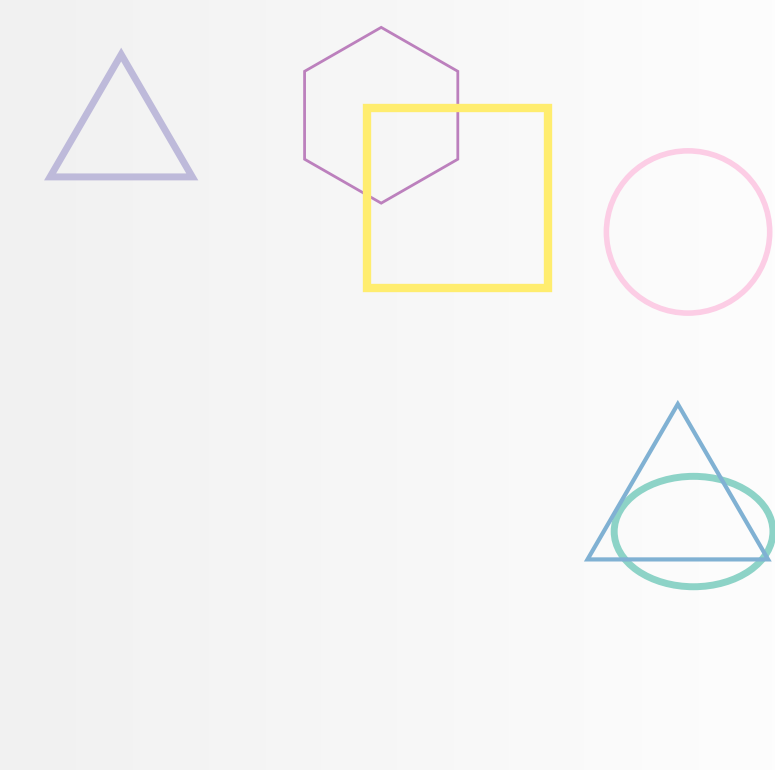[{"shape": "oval", "thickness": 2.5, "radius": 0.51, "center": [0.895, 0.31]}, {"shape": "triangle", "thickness": 2.5, "radius": 0.53, "center": [0.156, 0.823]}, {"shape": "triangle", "thickness": 1.5, "radius": 0.67, "center": [0.875, 0.341]}, {"shape": "circle", "thickness": 2, "radius": 0.53, "center": [0.888, 0.699]}, {"shape": "hexagon", "thickness": 1, "radius": 0.57, "center": [0.492, 0.85]}, {"shape": "square", "thickness": 3, "radius": 0.58, "center": [0.59, 0.743]}]